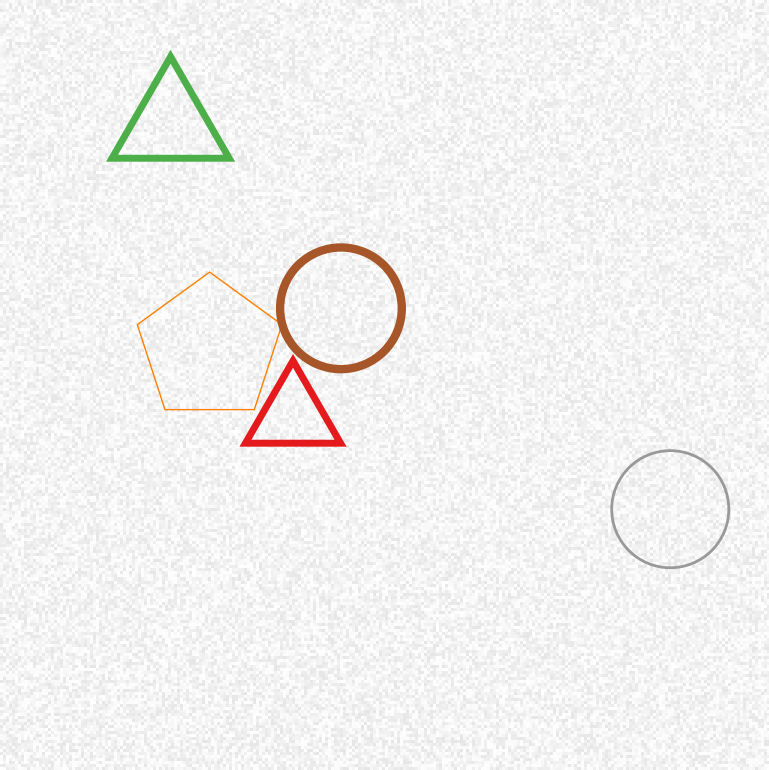[{"shape": "triangle", "thickness": 2.5, "radius": 0.36, "center": [0.381, 0.46]}, {"shape": "triangle", "thickness": 2.5, "radius": 0.44, "center": [0.222, 0.838]}, {"shape": "pentagon", "thickness": 0.5, "radius": 0.49, "center": [0.272, 0.548]}, {"shape": "circle", "thickness": 3, "radius": 0.4, "center": [0.443, 0.6]}, {"shape": "circle", "thickness": 1, "radius": 0.38, "center": [0.87, 0.339]}]